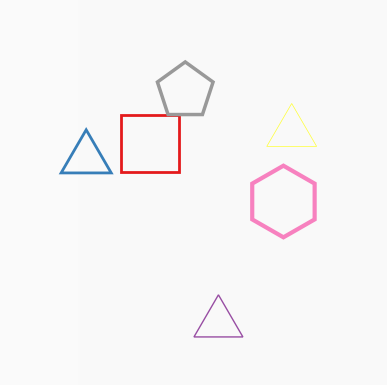[{"shape": "square", "thickness": 2, "radius": 0.37, "center": [0.388, 0.627]}, {"shape": "triangle", "thickness": 2, "radius": 0.37, "center": [0.222, 0.588]}, {"shape": "triangle", "thickness": 1, "radius": 0.36, "center": [0.564, 0.161]}, {"shape": "triangle", "thickness": 0.5, "radius": 0.37, "center": [0.753, 0.657]}, {"shape": "hexagon", "thickness": 3, "radius": 0.46, "center": [0.731, 0.477]}, {"shape": "pentagon", "thickness": 2.5, "radius": 0.38, "center": [0.478, 0.764]}]